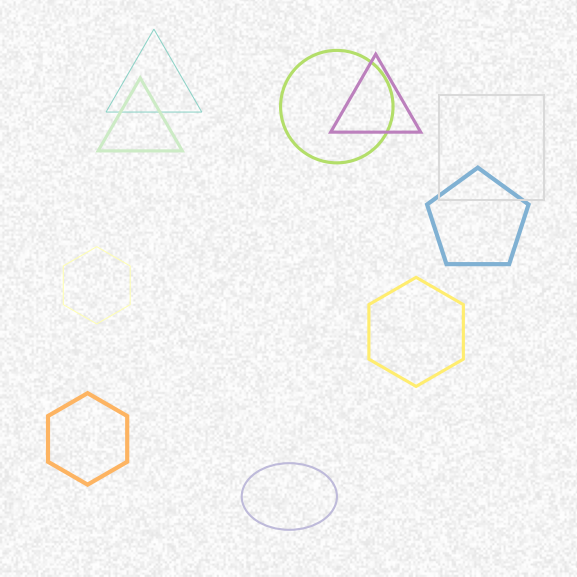[{"shape": "triangle", "thickness": 0.5, "radius": 0.48, "center": [0.267, 0.853]}, {"shape": "hexagon", "thickness": 0.5, "radius": 0.33, "center": [0.168, 0.505]}, {"shape": "oval", "thickness": 1, "radius": 0.41, "center": [0.501, 0.139]}, {"shape": "pentagon", "thickness": 2, "radius": 0.46, "center": [0.827, 0.616]}, {"shape": "hexagon", "thickness": 2, "radius": 0.4, "center": [0.152, 0.239]}, {"shape": "circle", "thickness": 1.5, "radius": 0.49, "center": [0.583, 0.815]}, {"shape": "square", "thickness": 1, "radius": 0.45, "center": [0.851, 0.744]}, {"shape": "triangle", "thickness": 1.5, "radius": 0.45, "center": [0.651, 0.815]}, {"shape": "triangle", "thickness": 1.5, "radius": 0.42, "center": [0.243, 0.78]}, {"shape": "hexagon", "thickness": 1.5, "radius": 0.47, "center": [0.721, 0.424]}]